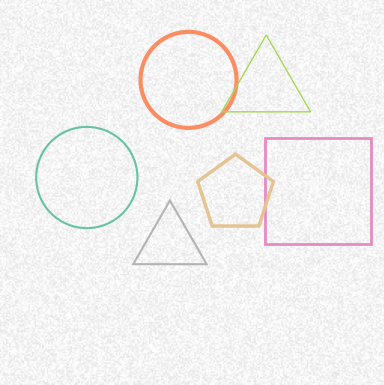[{"shape": "circle", "thickness": 1.5, "radius": 0.66, "center": [0.225, 0.539]}, {"shape": "circle", "thickness": 3, "radius": 0.62, "center": [0.49, 0.793]}, {"shape": "square", "thickness": 2, "radius": 0.69, "center": [0.825, 0.503]}, {"shape": "triangle", "thickness": 1, "radius": 0.67, "center": [0.691, 0.776]}, {"shape": "pentagon", "thickness": 2.5, "radius": 0.52, "center": [0.612, 0.496]}, {"shape": "triangle", "thickness": 1.5, "radius": 0.55, "center": [0.441, 0.369]}]